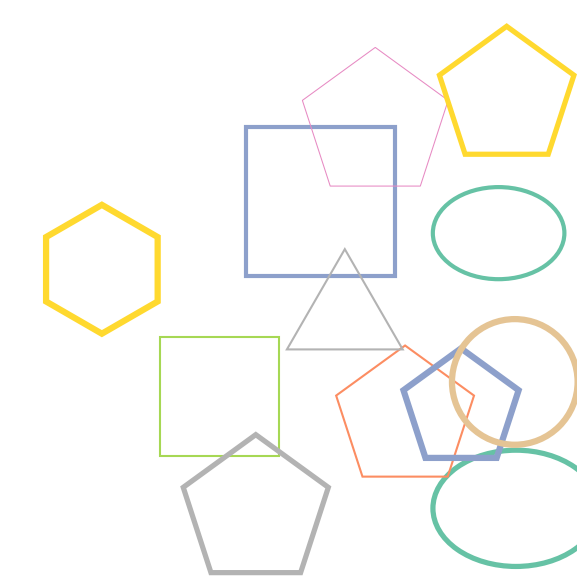[{"shape": "oval", "thickness": 2, "radius": 0.57, "center": [0.863, 0.595]}, {"shape": "oval", "thickness": 2.5, "radius": 0.72, "center": [0.893, 0.119]}, {"shape": "pentagon", "thickness": 1, "radius": 0.63, "center": [0.701, 0.275]}, {"shape": "square", "thickness": 2, "radius": 0.65, "center": [0.555, 0.65]}, {"shape": "pentagon", "thickness": 3, "radius": 0.52, "center": [0.798, 0.291]}, {"shape": "pentagon", "thickness": 0.5, "radius": 0.66, "center": [0.65, 0.784]}, {"shape": "square", "thickness": 1, "radius": 0.51, "center": [0.38, 0.313]}, {"shape": "pentagon", "thickness": 2.5, "radius": 0.61, "center": [0.877, 0.831]}, {"shape": "hexagon", "thickness": 3, "radius": 0.56, "center": [0.176, 0.533]}, {"shape": "circle", "thickness": 3, "radius": 0.54, "center": [0.891, 0.338]}, {"shape": "triangle", "thickness": 1, "radius": 0.58, "center": [0.597, 0.452]}, {"shape": "pentagon", "thickness": 2.5, "radius": 0.66, "center": [0.443, 0.114]}]